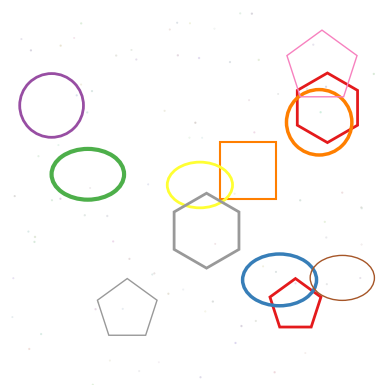[{"shape": "pentagon", "thickness": 2, "radius": 0.35, "center": [0.767, 0.207]}, {"shape": "hexagon", "thickness": 2, "radius": 0.45, "center": [0.85, 0.72]}, {"shape": "oval", "thickness": 2.5, "radius": 0.48, "center": [0.726, 0.273]}, {"shape": "oval", "thickness": 3, "radius": 0.47, "center": [0.228, 0.547]}, {"shape": "circle", "thickness": 2, "radius": 0.41, "center": [0.134, 0.726]}, {"shape": "square", "thickness": 1.5, "radius": 0.37, "center": [0.644, 0.557]}, {"shape": "circle", "thickness": 2.5, "radius": 0.42, "center": [0.829, 0.682]}, {"shape": "oval", "thickness": 2, "radius": 0.42, "center": [0.519, 0.52]}, {"shape": "oval", "thickness": 1, "radius": 0.42, "center": [0.889, 0.278]}, {"shape": "pentagon", "thickness": 1, "radius": 0.48, "center": [0.836, 0.826]}, {"shape": "pentagon", "thickness": 1, "radius": 0.41, "center": [0.33, 0.195]}, {"shape": "hexagon", "thickness": 2, "radius": 0.49, "center": [0.536, 0.401]}]